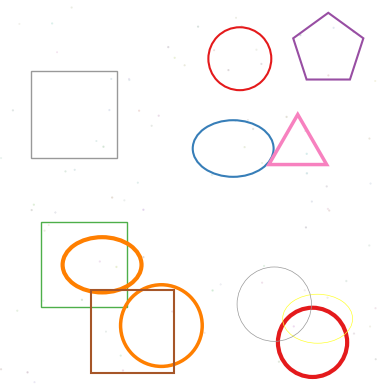[{"shape": "circle", "thickness": 3, "radius": 0.45, "center": [0.812, 0.111]}, {"shape": "circle", "thickness": 1.5, "radius": 0.41, "center": [0.623, 0.847]}, {"shape": "oval", "thickness": 1.5, "radius": 0.53, "center": [0.606, 0.614]}, {"shape": "square", "thickness": 1, "radius": 0.55, "center": [0.218, 0.314]}, {"shape": "pentagon", "thickness": 1.5, "radius": 0.48, "center": [0.853, 0.871]}, {"shape": "oval", "thickness": 3, "radius": 0.51, "center": [0.265, 0.312]}, {"shape": "circle", "thickness": 2.5, "radius": 0.53, "center": [0.419, 0.154]}, {"shape": "oval", "thickness": 0.5, "radius": 0.45, "center": [0.825, 0.172]}, {"shape": "square", "thickness": 1.5, "radius": 0.54, "center": [0.343, 0.14]}, {"shape": "triangle", "thickness": 2.5, "radius": 0.43, "center": [0.773, 0.616]}, {"shape": "circle", "thickness": 0.5, "radius": 0.48, "center": [0.712, 0.21]}, {"shape": "square", "thickness": 1, "radius": 0.56, "center": [0.192, 0.702]}]